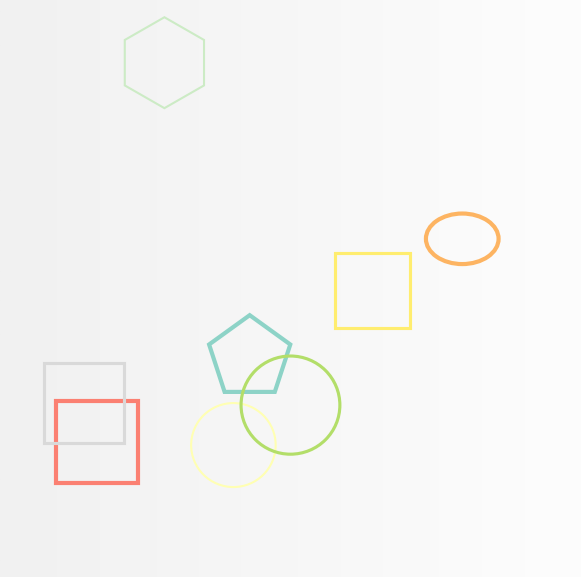[{"shape": "pentagon", "thickness": 2, "radius": 0.37, "center": [0.43, 0.38]}, {"shape": "circle", "thickness": 1, "radius": 0.36, "center": [0.402, 0.228]}, {"shape": "square", "thickness": 2, "radius": 0.35, "center": [0.167, 0.234]}, {"shape": "oval", "thickness": 2, "radius": 0.31, "center": [0.795, 0.586]}, {"shape": "circle", "thickness": 1.5, "radius": 0.42, "center": [0.5, 0.298]}, {"shape": "square", "thickness": 1.5, "radius": 0.35, "center": [0.145, 0.301]}, {"shape": "hexagon", "thickness": 1, "radius": 0.39, "center": [0.283, 0.891]}, {"shape": "square", "thickness": 1.5, "radius": 0.32, "center": [0.641, 0.496]}]